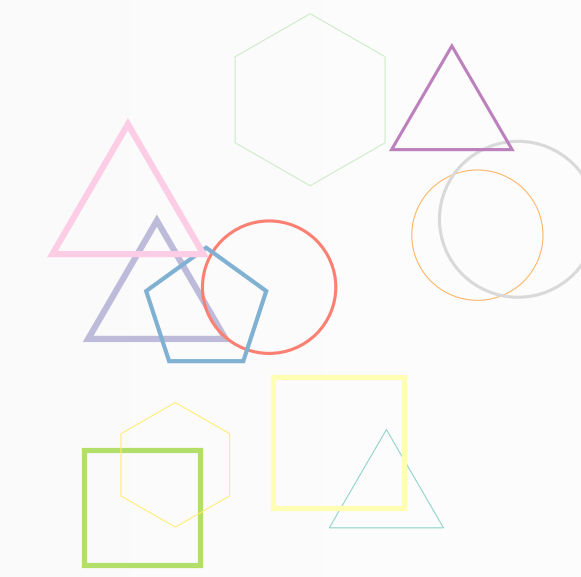[{"shape": "triangle", "thickness": 0.5, "radius": 0.57, "center": [0.665, 0.142]}, {"shape": "square", "thickness": 2.5, "radius": 0.57, "center": [0.582, 0.233]}, {"shape": "triangle", "thickness": 3, "radius": 0.68, "center": [0.27, 0.481]}, {"shape": "circle", "thickness": 1.5, "radius": 0.57, "center": [0.463, 0.502]}, {"shape": "pentagon", "thickness": 2, "radius": 0.54, "center": [0.355, 0.462]}, {"shape": "circle", "thickness": 0.5, "radius": 0.56, "center": [0.821, 0.592]}, {"shape": "square", "thickness": 2.5, "radius": 0.5, "center": [0.245, 0.12]}, {"shape": "triangle", "thickness": 3, "radius": 0.75, "center": [0.22, 0.634]}, {"shape": "circle", "thickness": 1.5, "radius": 0.68, "center": [0.891, 0.619]}, {"shape": "triangle", "thickness": 1.5, "radius": 0.6, "center": [0.777, 0.8]}, {"shape": "hexagon", "thickness": 0.5, "radius": 0.74, "center": [0.534, 0.826]}, {"shape": "hexagon", "thickness": 0.5, "radius": 0.54, "center": [0.302, 0.194]}]